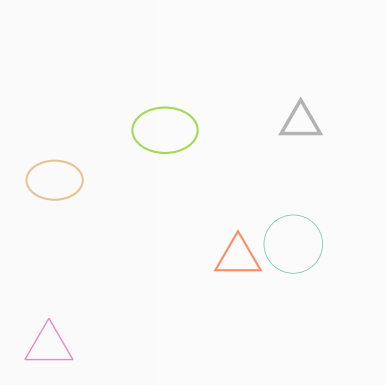[{"shape": "circle", "thickness": 0.5, "radius": 0.38, "center": [0.757, 0.366]}, {"shape": "triangle", "thickness": 1.5, "radius": 0.34, "center": [0.614, 0.332]}, {"shape": "triangle", "thickness": 1, "radius": 0.36, "center": [0.126, 0.102]}, {"shape": "oval", "thickness": 1.5, "radius": 0.42, "center": [0.426, 0.662]}, {"shape": "oval", "thickness": 1.5, "radius": 0.36, "center": [0.141, 0.532]}, {"shape": "triangle", "thickness": 2.5, "radius": 0.29, "center": [0.776, 0.682]}]